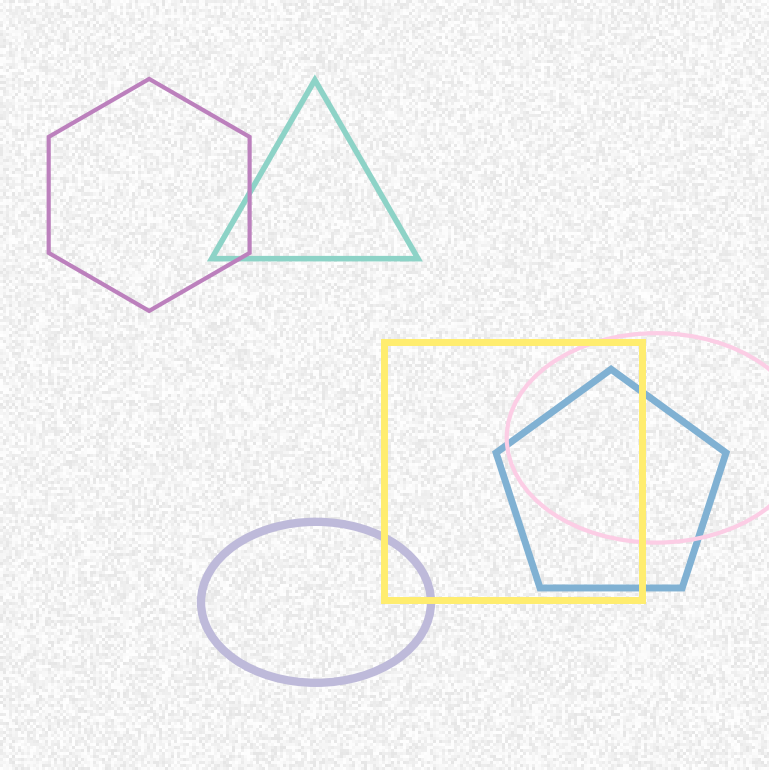[{"shape": "triangle", "thickness": 2, "radius": 0.77, "center": [0.409, 0.741]}, {"shape": "oval", "thickness": 3, "radius": 0.75, "center": [0.41, 0.218]}, {"shape": "pentagon", "thickness": 2.5, "radius": 0.79, "center": [0.794, 0.363]}, {"shape": "oval", "thickness": 1.5, "radius": 0.97, "center": [0.852, 0.431]}, {"shape": "hexagon", "thickness": 1.5, "radius": 0.75, "center": [0.194, 0.747]}, {"shape": "square", "thickness": 2.5, "radius": 0.84, "center": [0.666, 0.388]}]